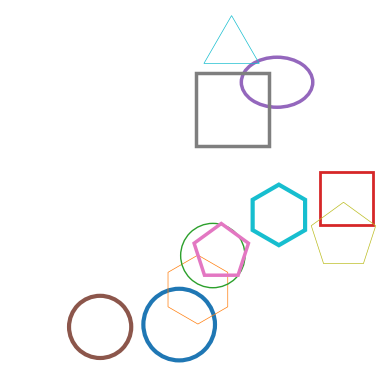[{"shape": "circle", "thickness": 3, "radius": 0.47, "center": [0.465, 0.157]}, {"shape": "hexagon", "thickness": 0.5, "radius": 0.45, "center": [0.514, 0.248]}, {"shape": "circle", "thickness": 1, "radius": 0.42, "center": [0.553, 0.336]}, {"shape": "square", "thickness": 2, "radius": 0.34, "center": [0.899, 0.484]}, {"shape": "oval", "thickness": 2.5, "radius": 0.46, "center": [0.72, 0.786]}, {"shape": "circle", "thickness": 3, "radius": 0.4, "center": [0.26, 0.151]}, {"shape": "pentagon", "thickness": 2.5, "radius": 0.37, "center": [0.575, 0.345]}, {"shape": "square", "thickness": 2.5, "radius": 0.47, "center": [0.604, 0.716]}, {"shape": "pentagon", "thickness": 0.5, "radius": 0.44, "center": [0.892, 0.387]}, {"shape": "hexagon", "thickness": 3, "radius": 0.39, "center": [0.724, 0.442]}, {"shape": "triangle", "thickness": 0.5, "radius": 0.41, "center": [0.601, 0.877]}]